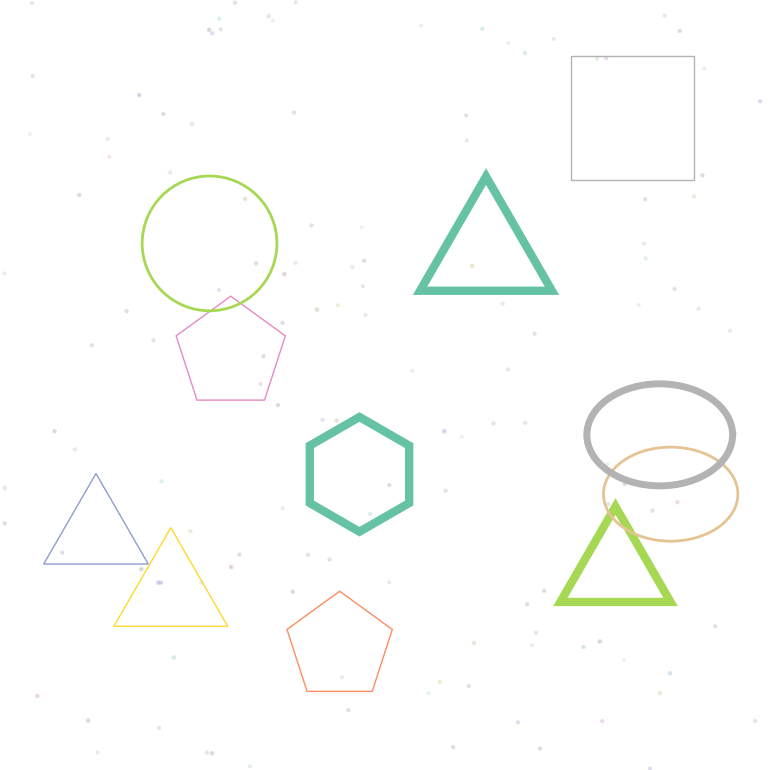[{"shape": "triangle", "thickness": 3, "radius": 0.49, "center": [0.631, 0.672]}, {"shape": "hexagon", "thickness": 3, "radius": 0.37, "center": [0.467, 0.384]}, {"shape": "pentagon", "thickness": 0.5, "radius": 0.36, "center": [0.441, 0.16]}, {"shape": "triangle", "thickness": 0.5, "radius": 0.39, "center": [0.125, 0.307]}, {"shape": "pentagon", "thickness": 0.5, "radius": 0.37, "center": [0.3, 0.541]}, {"shape": "circle", "thickness": 1, "radius": 0.44, "center": [0.272, 0.684]}, {"shape": "triangle", "thickness": 3, "radius": 0.41, "center": [0.799, 0.26]}, {"shape": "triangle", "thickness": 0.5, "radius": 0.43, "center": [0.222, 0.229]}, {"shape": "oval", "thickness": 1, "radius": 0.44, "center": [0.871, 0.358]}, {"shape": "square", "thickness": 0.5, "radius": 0.4, "center": [0.821, 0.847]}, {"shape": "oval", "thickness": 2.5, "radius": 0.47, "center": [0.857, 0.435]}]